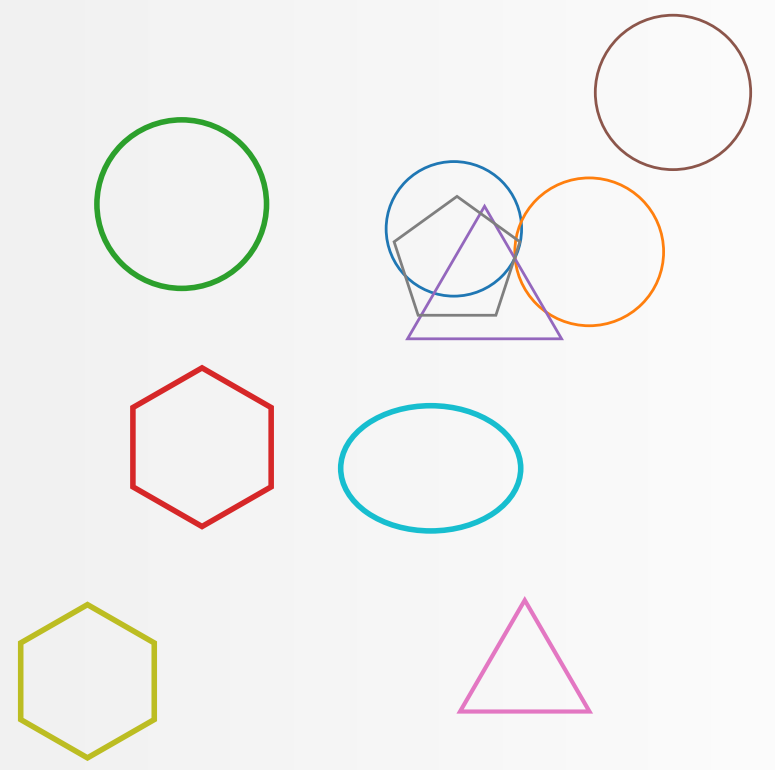[{"shape": "circle", "thickness": 1, "radius": 0.44, "center": [0.586, 0.703]}, {"shape": "circle", "thickness": 1, "radius": 0.48, "center": [0.76, 0.673]}, {"shape": "circle", "thickness": 2, "radius": 0.55, "center": [0.234, 0.735]}, {"shape": "hexagon", "thickness": 2, "radius": 0.51, "center": [0.261, 0.419]}, {"shape": "triangle", "thickness": 1, "radius": 0.57, "center": [0.625, 0.617]}, {"shape": "circle", "thickness": 1, "radius": 0.5, "center": [0.868, 0.88]}, {"shape": "triangle", "thickness": 1.5, "radius": 0.48, "center": [0.677, 0.124]}, {"shape": "pentagon", "thickness": 1, "radius": 0.43, "center": [0.59, 0.66]}, {"shape": "hexagon", "thickness": 2, "radius": 0.5, "center": [0.113, 0.115]}, {"shape": "oval", "thickness": 2, "radius": 0.58, "center": [0.556, 0.392]}]